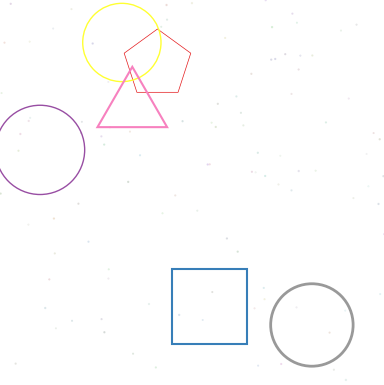[{"shape": "pentagon", "thickness": 0.5, "radius": 0.45, "center": [0.409, 0.834]}, {"shape": "square", "thickness": 1.5, "radius": 0.49, "center": [0.545, 0.203]}, {"shape": "circle", "thickness": 1, "radius": 0.58, "center": [0.104, 0.611]}, {"shape": "circle", "thickness": 1, "radius": 0.51, "center": [0.317, 0.89]}, {"shape": "triangle", "thickness": 1.5, "radius": 0.52, "center": [0.344, 0.722]}, {"shape": "circle", "thickness": 2, "radius": 0.54, "center": [0.81, 0.156]}]